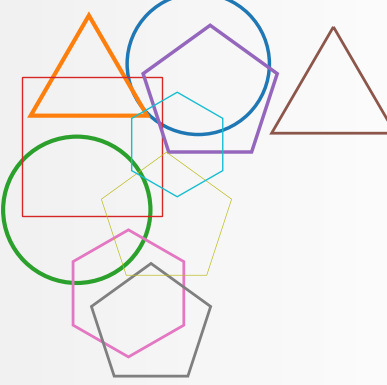[{"shape": "circle", "thickness": 2.5, "radius": 0.92, "center": [0.512, 0.834]}, {"shape": "triangle", "thickness": 3, "radius": 0.87, "center": [0.229, 0.786]}, {"shape": "circle", "thickness": 3, "radius": 0.95, "center": [0.198, 0.455]}, {"shape": "square", "thickness": 1, "radius": 0.9, "center": [0.239, 0.619]}, {"shape": "pentagon", "thickness": 2.5, "radius": 0.91, "center": [0.542, 0.752]}, {"shape": "triangle", "thickness": 2, "radius": 0.92, "center": [0.86, 0.746]}, {"shape": "hexagon", "thickness": 2, "radius": 0.83, "center": [0.331, 0.238]}, {"shape": "pentagon", "thickness": 2, "radius": 0.81, "center": [0.39, 0.154]}, {"shape": "pentagon", "thickness": 0.5, "radius": 0.88, "center": [0.43, 0.428]}, {"shape": "hexagon", "thickness": 1, "radius": 0.68, "center": [0.457, 0.625]}]